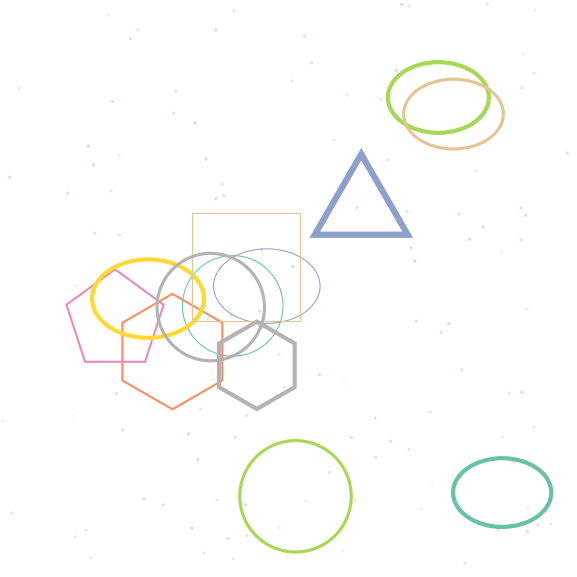[{"shape": "circle", "thickness": 0.5, "radius": 0.44, "center": [0.403, 0.469]}, {"shape": "oval", "thickness": 2, "radius": 0.43, "center": [0.87, 0.146]}, {"shape": "hexagon", "thickness": 1, "radius": 0.5, "center": [0.298, 0.39]}, {"shape": "oval", "thickness": 0.5, "radius": 0.46, "center": [0.462, 0.504]}, {"shape": "triangle", "thickness": 3, "radius": 0.46, "center": [0.626, 0.639]}, {"shape": "pentagon", "thickness": 1, "radius": 0.44, "center": [0.199, 0.444]}, {"shape": "circle", "thickness": 1.5, "radius": 0.48, "center": [0.512, 0.14]}, {"shape": "oval", "thickness": 2, "radius": 0.44, "center": [0.759, 0.83]}, {"shape": "oval", "thickness": 2, "radius": 0.48, "center": [0.256, 0.482]}, {"shape": "square", "thickness": 0.5, "radius": 0.47, "center": [0.425, 0.537]}, {"shape": "oval", "thickness": 1.5, "radius": 0.43, "center": [0.785, 0.802]}, {"shape": "circle", "thickness": 1.5, "radius": 0.47, "center": [0.365, 0.467]}, {"shape": "hexagon", "thickness": 2, "radius": 0.38, "center": [0.445, 0.367]}]